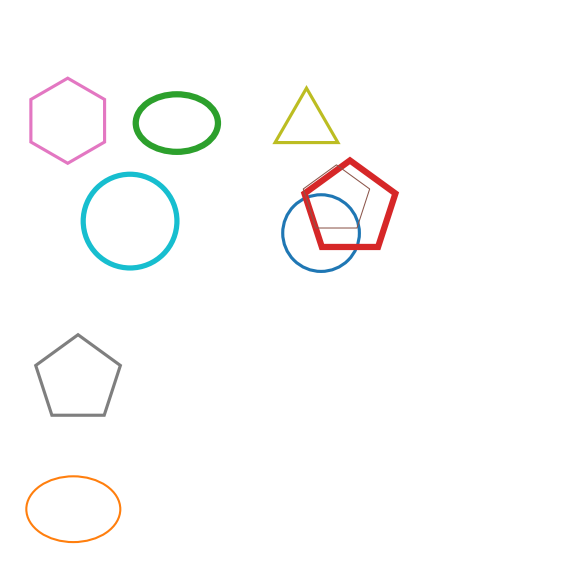[{"shape": "circle", "thickness": 1.5, "radius": 0.33, "center": [0.556, 0.596]}, {"shape": "oval", "thickness": 1, "radius": 0.41, "center": [0.127, 0.117]}, {"shape": "oval", "thickness": 3, "radius": 0.36, "center": [0.306, 0.786]}, {"shape": "pentagon", "thickness": 3, "radius": 0.41, "center": [0.606, 0.638]}, {"shape": "pentagon", "thickness": 0.5, "radius": 0.3, "center": [0.583, 0.653]}, {"shape": "hexagon", "thickness": 1.5, "radius": 0.37, "center": [0.117, 0.79]}, {"shape": "pentagon", "thickness": 1.5, "radius": 0.39, "center": [0.135, 0.342]}, {"shape": "triangle", "thickness": 1.5, "radius": 0.31, "center": [0.531, 0.784]}, {"shape": "circle", "thickness": 2.5, "radius": 0.41, "center": [0.225, 0.616]}]